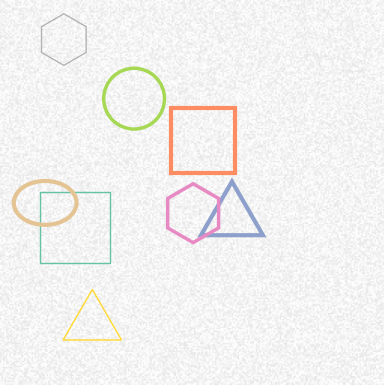[{"shape": "square", "thickness": 1, "radius": 0.46, "center": [0.194, 0.409]}, {"shape": "square", "thickness": 3, "radius": 0.42, "center": [0.527, 0.635]}, {"shape": "triangle", "thickness": 3, "radius": 0.46, "center": [0.603, 0.435]}, {"shape": "hexagon", "thickness": 2.5, "radius": 0.38, "center": [0.502, 0.446]}, {"shape": "circle", "thickness": 2.5, "radius": 0.39, "center": [0.348, 0.744]}, {"shape": "triangle", "thickness": 1, "radius": 0.44, "center": [0.24, 0.161]}, {"shape": "oval", "thickness": 3, "radius": 0.41, "center": [0.117, 0.473]}, {"shape": "hexagon", "thickness": 1, "radius": 0.33, "center": [0.166, 0.897]}]